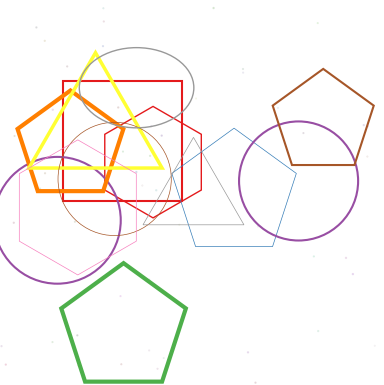[{"shape": "square", "thickness": 1.5, "radius": 0.78, "center": [0.318, 0.634]}, {"shape": "hexagon", "thickness": 1, "radius": 0.72, "center": [0.398, 0.579]}, {"shape": "pentagon", "thickness": 0.5, "radius": 0.85, "center": [0.608, 0.497]}, {"shape": "pentagon", "thickness": 3, "radius": 0.85, "center": [0.321, 0.146]}, {"shape": "circle", "thickness": 1.5, "radius": 0.77, "center": [0.776, 0.53]}, {"shape": "circle", "thickness": 1.5, "radius": 0.82, "center": [0.149, 0.428]}, {"shape": "pentagon", "thickness": 3, "radius": 0.72, "center": [0.183, 0.62]}, {"shape": "triangle", "thickness": 2.5, "radius": 1.0, "center": [0.248, 0.663]}, {"shape": "pentagon", "thickness": 1.5, "radius": 0.69, "center": [0.84, 0.683]}, {"shape": "circle", "thickness": 0.5, "radius": 0.74, "center": [0.298, 0.535]}, {"shape": "hexagon", "thickness": 0.5, "radius": 0.88, "center": [0.202, 0.461]}, {"shape": "oval", "thickness": 1, "radius": 0.74, "center": [0.355, 0.772]}, {"shape": "triangle", "thickness": 0.5, "radius": 0.76, "center": [0.503, 0.492]}]